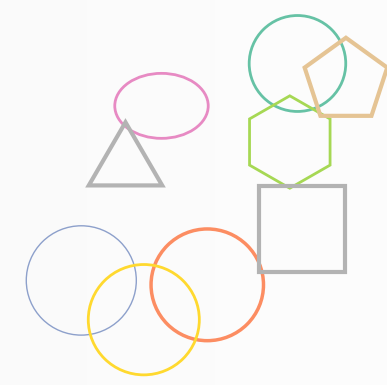[{"shape": "circle", "thickness": 2, "radius": 0.62, "center": [0.768, 0.835]}, {"shape": "circle", "thickness": 2.5, "radius": 0.73, "center": [0.535, 0.26]}, {"shape": "circle", "thickness": 1, "radius": 0.71, "center": [0.21, 0.272]}, {"shape": "oval", "thickness": 2, "radius": 0.6, "center": [0.417, 0.725]}, {"shape": "hexagon", "thickness": 2, "radius": 0.6, "center": [0.748, 0.631]}, {"shape": "circle", "thickness": 2, "radius": 0.72, "center": [0.371, 0.17]}, {"shape": "pentagon", "thickness": 3, "radius": 0.56, "center": [0.893, 0.79]}, {"shape": "triangle", "thickness": 3, "radius": 0.55, "center": [0.324, 0.573]}, {"shape": "square", "thickness": 3, "radius": 0.56, "center": [0.779, 0.404]}]